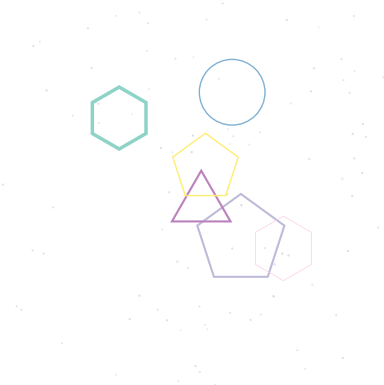[{"shape": "hexagon", "thickness": 2.5, "radius": 0.4, "center": [0.31, 0.693]}, {"shape": "pentagon", "thickness": 1.5, "radius": 0.59, "center": [0.626, 0.377]}, {"shape": "circle", "thickness": 1, "radius": 0.43, "center": [0.603, 0.76]}, {"shape": "hexagon", "thickness": 0.5, "radius": 0.42, "center": [0.736, 0.355]}, {"shape": "triangle", "thickness": 1.5, "radius": 0.44, "center": [0.523, 0.469]}, {"shape": "pentagon", "thickness": 1, "radius": 0.45, "center": [0.534, 0.564]}]